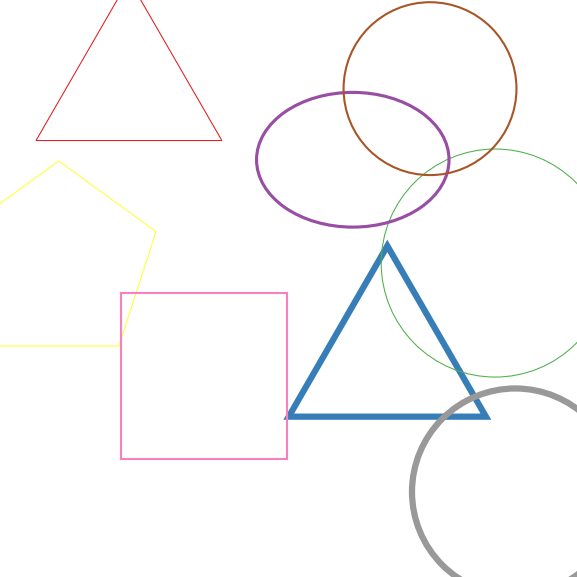[{"shape": "triangle", "thickness": 0.5, "radius": 0.93, "center": [0.223, 0.849]}, {"shape": "triangle", "thickness": 3, "radius": 0.99, "center": [0.671, 0.376]}, {"shape": "circle", "thickness": 0.5, "radius": 0.99, "center": [0.858, 0.544]}, {"shape": "oval", "thickness": 1.5, "radius": 0.83, "center": [0.611, 0.723]}, {"shape": "pentagon", "thickness": 0.5, "radius": 0.89, "center": [0.102, 0.543]}, {"shape": "circle", "thickness": 1, "radius": 0.75, "center": [0.745, 0.846]}, {"shape": "square", "thickness": 1, "radius": 0.72, "center": [0.353, 0.348]}, {"shape": "circle", "thickness": 3, "radius": 0.9, "center": [0.892, 0.147]}]